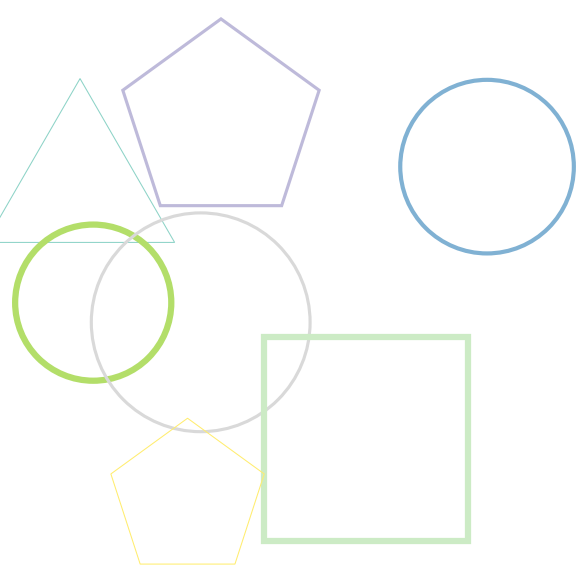[{"shape": "triangle", "thickness": 0.5, "radius": 0.95, "center": [0.139, 0.674]}, {"shape": "pentagon", "thickness": 1.5, "radius": 0.89, "center": [0.383, 0.788]}, {"shape": "circle", "thickness": 2, "radius": 0.75, "center": [0.843, 0.711]}, {"shape": "circle", "thickness": 3, "radius": 0.68, "center": [0.161, 0.475]}, {"shape": "circle", "thickness": 1.5, "radius": 0.95, "center": [0.348, 0.441]}, {"shape": "square", "thickness": 3, "radius": 0.88, "center": [0.634, 0.238]}, {"shape": "pentagon", "thickness": 0.5, "radius": 0.7, "center": [0.325, 0.135]}]